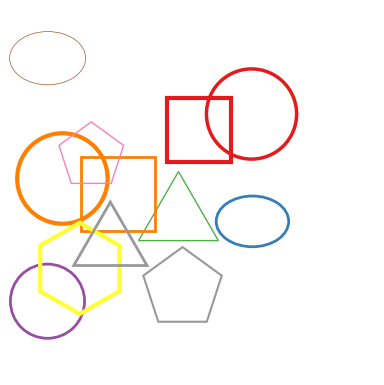[{"shape": "square", "thickness": 3, "radius": 0.42, "center": [0.516, 0.664]}, {"shape": "circle", "thickness": 2.5, "radius": 0.59, "center": [0.653, 0.704]}, {"shape": "oval", "thickness": 2, "radius": 0.47, "center": [0.656, 0.425]}, {"shape": "triangle", "thickness": 1, "radius": 0.6, "center": [0.464, 0.435]}, {"shape": "circle", "thickness": 2, "radius": 0.48, "center": [0.123, 0.218]}, {"shape": "circle", "thickness": 3, "radius": 0.59, "center": [0.162, 0.536]}, {"shape": "square", "thickness": 2, "radius": 0.48, "center": [0.307, 0.495]}, {"shape": "hexagon", "thickness": 3, "radius": 0.59, "center": [0.207, 0.303]}, {"shape": "oval", "thickness": 0.5, "radius": 0.49, "center": [0.124, 0.849]}, {"shape": "pentagon", "thickness": 1, "radius": 0.44, "center": [0.237, 0.595]}, {"shape": "triangle", "thickness": 2, "radius": 0.55, "center": [0.287, 0.365]}, {"shape": "pentagon", "thickness": 1.5, "radius": 0.54, "center": [0.474, 0.251]}]